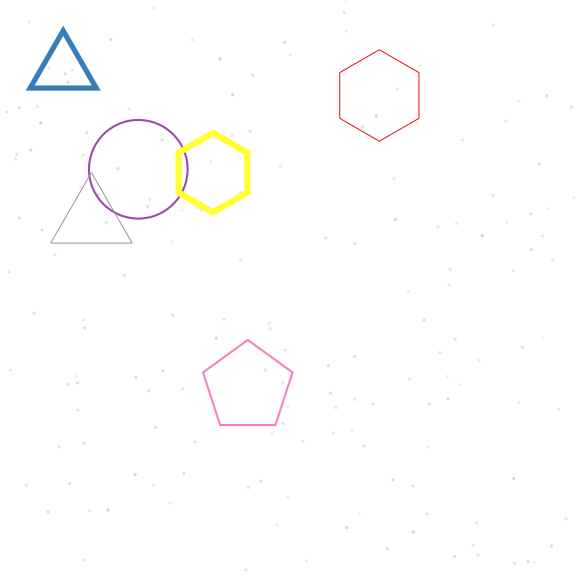[{"shape": "hexagon", "thickness": 0.5, "radius": 0.4, "center": [0.657, 0.834]}, {"shape": "triangle", "thickness": 2.5, "radius": 0.33, "center": [0.109, 0.88]}, {"shape": "circle", "thickness": 1, "radius": 0.43, "center": [0.239, 0.706]}, {"shape": "hexagon", "thickness": 3, "radius": 0.34, "center": [0.369, 0.7]}, {"shape": "pentagon", "thickness": 1, "radius": 0.41, "center": [0.429, 0.329]}, {"shape": "triangle", "thickness": 0.5, "radius": 0.41, "center": [0.158, 0.619]}]